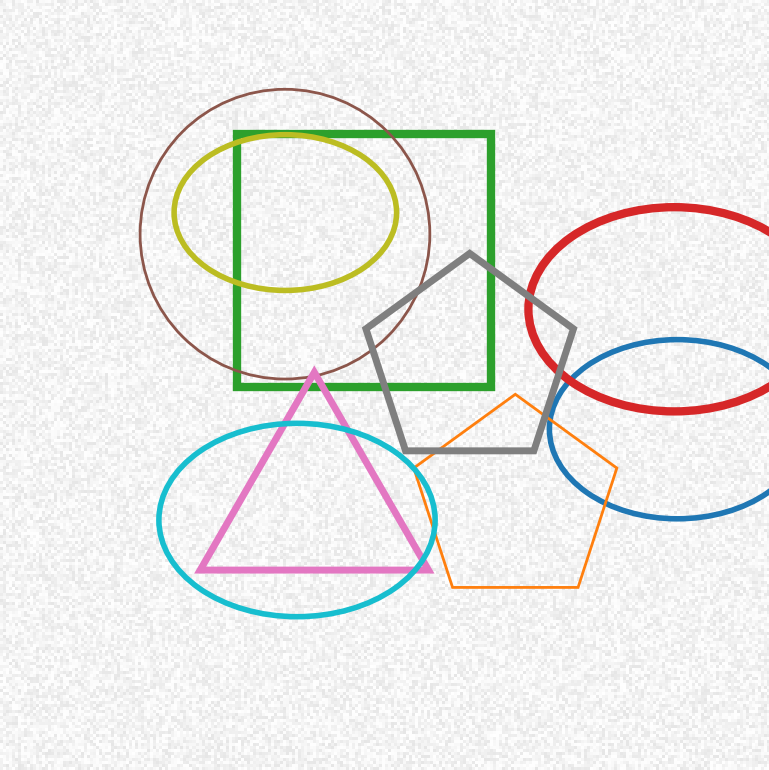[{"shape": "oval", "thickness": 2, "radius": 0.83, "center": [0.88, 0.443]}, {"shape": "pentagon", "thickness": 1, "radius": 0.69, "center": [0.669, 0.349]}, {"shape": "square", "thickness": 3, "radius": 0.82, "center": [0.473, 0.662]}, {"shape": "oval", "thickness": 3, "radius": 0.95, "center": [0.876, 0.598]}, {"shape": "circle", "thickness": 1, "radius": 0.94, "center": [0.37, 0.696]}, {"shape": "triangle", "thickness": 2.5, "radius": 0.86, "center": [0.408, 0.345]}, {"shape": "pentagon", "thickness": 2.5, "radius": 0.71, "center": [0.61, 0.529]}, {"shape": "oval", "thickness": 2, "radius": 0.72, "center": [0.371, 0.724]}, {"shape": "oval", "thickness": 2, "radius": 0.9, "center": [0.386, 0.325]}]